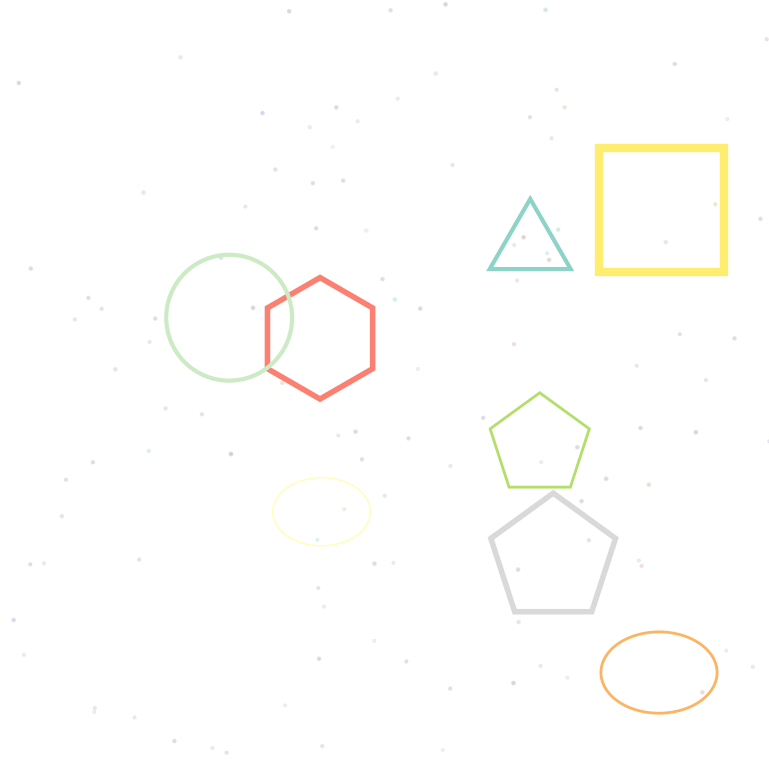[{"shape": "triangle", "thickness": 1.5, "radius": 0.3, "center": [0.689, 0.681]}, {"shape": "oval", "thickness": 0.5, "radius": 0.32, "center": [0.418, 0.335]}, {"shape": "hexagon", "thickness": 2, "radius": 0.39, "center": [0.416, 0.561]}, {"shape": "oval", "thickness": 1, "radius": 0.38, "center": [0.856, 0.127]}, {"shape": "pentagon", "thickness": 1, "radius": 0.34, "center": [0.701, 0.422]}, {"shape": "pentagon", "thickness": 2, "radius": 0.43, "center": [0.718, 0.274]}, {"shape": "circle", "thickness": 1.5, "radius": 0.41, "center": [0.298, 0.587]}, {"shape": "square", "thickness": 3, "radius": 0.4, "center": [0.859, 0.727]}]